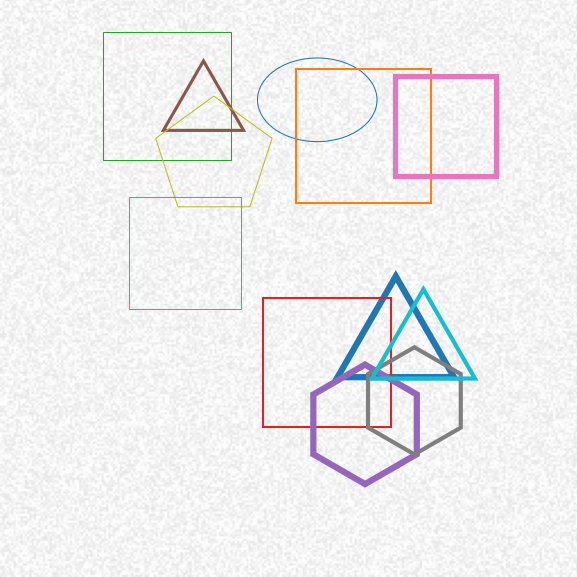[{"shape": "oval", "thickness": 0.5, "radius": 0.52, "center": [0.549, 0.826]}, {"shape": "triangle", "thickness": 3, "radius": 0.58, "center": [0.685, 0.404]}, {"shape": "square", "thickness": 1, "radius": 0.58, "center": [0.63, 0.764]}, {"shape": "square", "thickness": 0.5, "radius": 0.56, "center": [0.289, 0.833]}, {"shape": "square", "thickness": 1, "radius": 0.56, "center": [0.566, 0.371]}, {"shape": "hexagon", "thickness": 3, "radius": 0.52, "center": [0.632, 0.264]}, {"shape": "triangle", "thickness": 1.5, "radius": 0.4, "center": [0.352, 0.813]}, {"shape": "square", "thickness": 2.5, "radius": 0.44, "center": [0.771, 0.781]}, {"shape": "hexagon", "thickness": 2, "radius": 0.46, "center": [0.718, 0.305]}, {"shape": "pentagon", "thickness": 0.5, "radius": 0.53, "center": [0.37, 0.727]}, {"shape": "triangle", "thickness": 2, "radius": 0.52, "center": [0.733, 0.395]}, {"shape": "square", "thickness": 0.5, "radius": 0.48, "center": [0.321, 0.561]}]